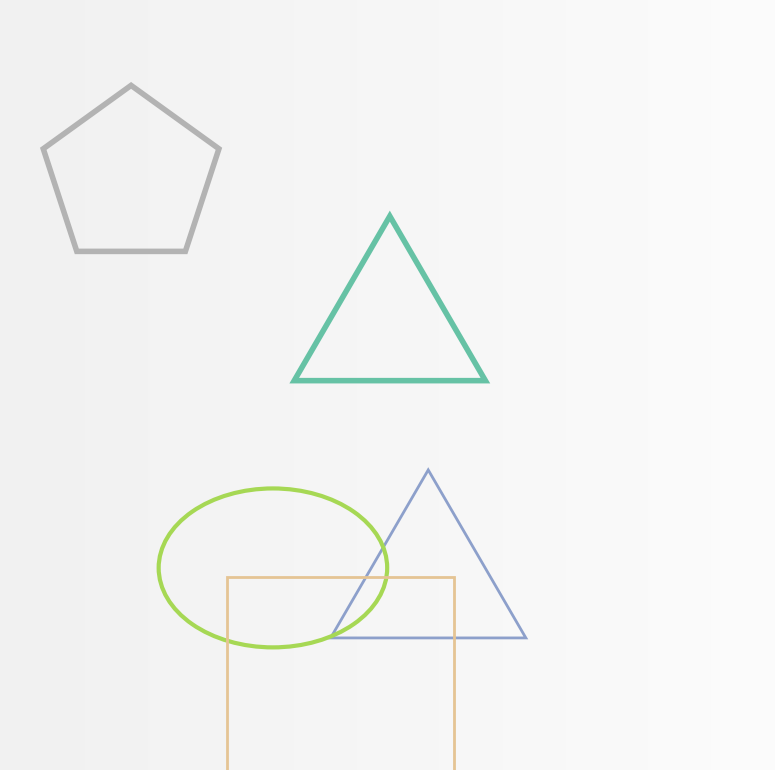[{"shape": "triangle", "thickness": 2, "radius": 0.71, "center": [0.503, 0.577]}, {"shape": "triangle", "thickness": 1, "radius": 0.73, "center": [0.553, 0.244]}, {"shape": "oval", "thickness": 1.5, "radius": 0.74, "center": [0.352, 0.262]}, {"shape": "square", "thickness": 1, "radius": 0.73, "center": [0.439, 0.105]}, {"shape": "pentagon", "thickness": 2, "radius": 0.6, "center": [0.169, 0.77]}]